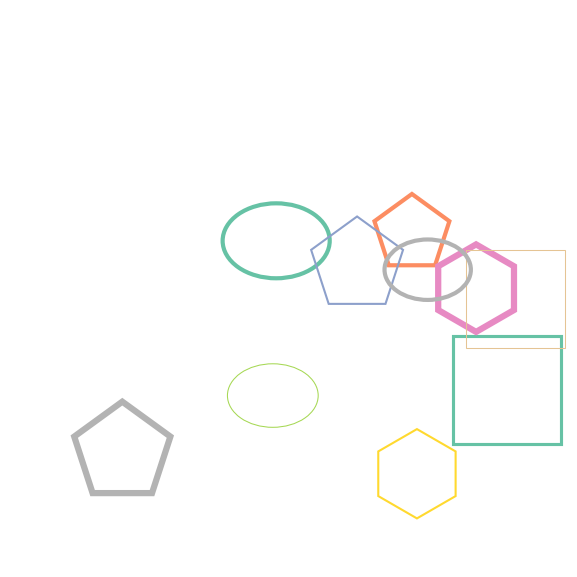[{"shape": "square", "thickness": 1.5, "radius": 0.47, "center": [0.878, 0.324]}, {"shape": "oval", "thickness": 2, "radius": 0.46, "center": [0.478, 0.582]}, {"shape": "pentagon", "thickness": 2, "radius": 0.34, "center": [0.713, 0.595]}, {"shape": "pentagon", "thickness": 1, "radius": 0.42, "center": [0.618, 0.541]}, {"shape": "hexagon", "thickness": 3, "radius": 0.38, "center": [0.824, 0.5]}, {"shape": "oval", "thickness": 0.5, "radius": 0.39, "center": [0.472, 0.314]}, {"shape": "hexagon", "thickness": 1, "radius": 0.39, "center": [0.722, 0.179]}, {"shape": "square", "thickness": 0.5, "radius": 0.43, "center": [0.893, 0.481]}, {"shape": "oval", "thickness": 2, "radius": 0.37, "center": [0.741, 0.532]}, {"shape": "pentagon", "thickness": 3, "radius": 0.44, "center": [0.212, 0.216]}]